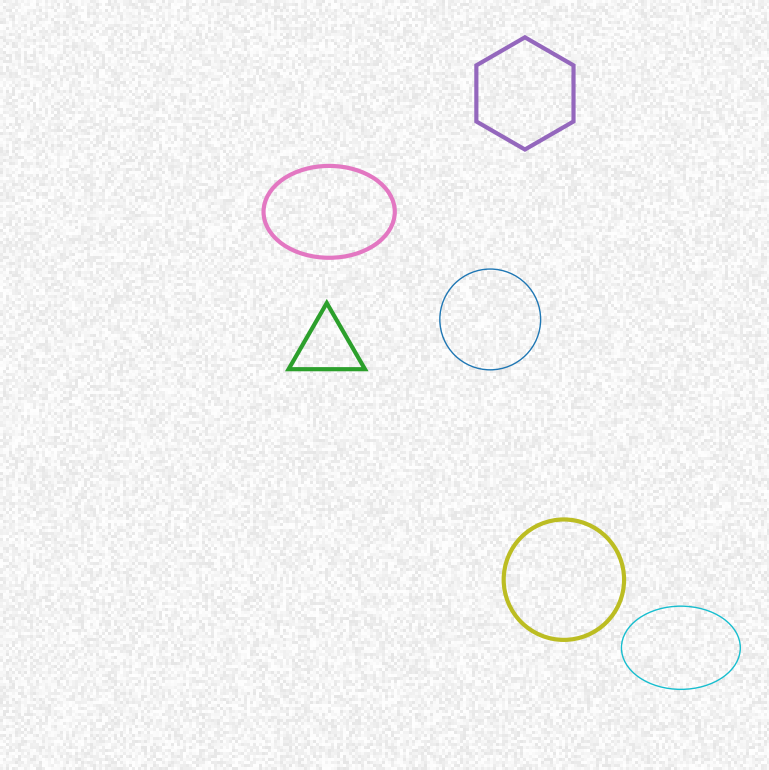[{"shape": "circle", "thickness": 0.5, "radius": 0.33, "center": [0.637, 0.585]}, {"shape": "triangle", "thickness": 1.5, "radius": 0.29, "center": [0.424, 0.549]}, {"shape": "hexagon", "thickness": 1.5, "radius": 0.36, "center": [0.682, 0.879]}, {"shape": "oval", "thickness": 1.5, "radius": 0.43, "center": [0.427, 0.725]}, {"shape": "circle", "thickness": 1.5, "radius": 0.39, "center": [0.732, 0.247]}, {"shape": "oval", "thickness": 0.5, "radius": 0.39, "center": [0.884, 0.159]}]